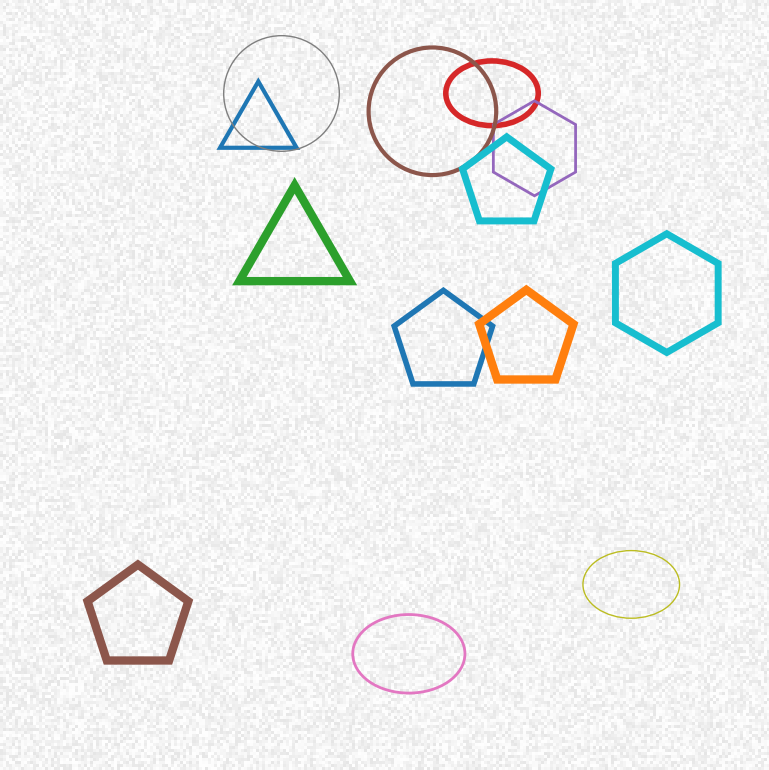[{"shape": "triangle", "thickness": 1.5, "radius": 0.29, "center": [0.335, 0.837]}, {"shape": "pentagon", "thickness": 2, "radius": 0.34, "center": [0.576, 0.556]}, {"shape": "pentagon", "thickness": 3, "radius": 0.32, "center": [0.684, 0.559]}, {"shape": "triangle", "thickness": 3, "radius": 0.41, "center": [0.383, 0.676]}, {"shape": "oval", "thickness": 2, "radius": 0.3, "center": [0.639, 0.879]}, {"shape": "hexagon", "thickness": 1, "radius": 0.31, "center": [0.694, 0.807]}, {"shape": "pentagon", "thickness": 3, "radius": 0.34, "center": [0.179, 0.198]}, {"shape": "circle", "thickness": 1.5, "radius": 0.41, "center": [0.562, 0.855]}, {"shape": "oval", "thickness": 1, "radius": 0.36, "center": [0.531, 0.151]}, {"shape": "circle", "thickness": 0.5, "radius": 0.38, "center": [0.366, 0.879]}, {"shape": "oval", "thickness": 0.5, "radius": 0.31, "center": [0.82, 0.241]}, {"shape": "hexagon", "thickness": 2.5, "radius": 0.39, "center": [0.866, 0.619]}, {"shape": "pentagon", "thickness": 2.5, "radius": 0.3, "center": [0.658, 0.762]}]